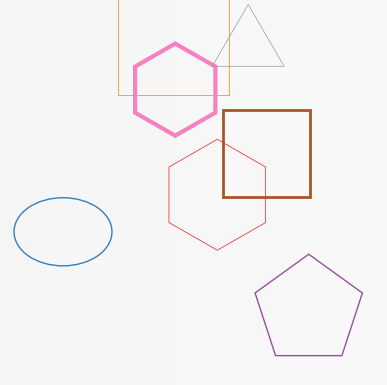[{"shape": "hexagon", "thickness": 0.5, "radius": 0.72, "center": [0.561, 0.494]}, {"shape": "oval", "thickness": 1, "radius": 0.63, "center": [0.163, 0.398]}, {"shape": "pentagon", "thickness": 1, "radius": 0.73, "center": [0.797, 0.194]}, {"shape": "square", "thickness": 0.5, "radius": 0.71, "center": [0.448, 0.895]}, {"shape": "square", "thickness": 2, "radius": 0.56, "center": [0.688, 0.602]}, {"shape": "hexagon", "thickness": 3, "radius": 0.6, "center": [0.452, 0.767]}, {"shape": "triangle", "thickness": 0.5, "radius": 0.54, "center": [0.641, 0.881]}]